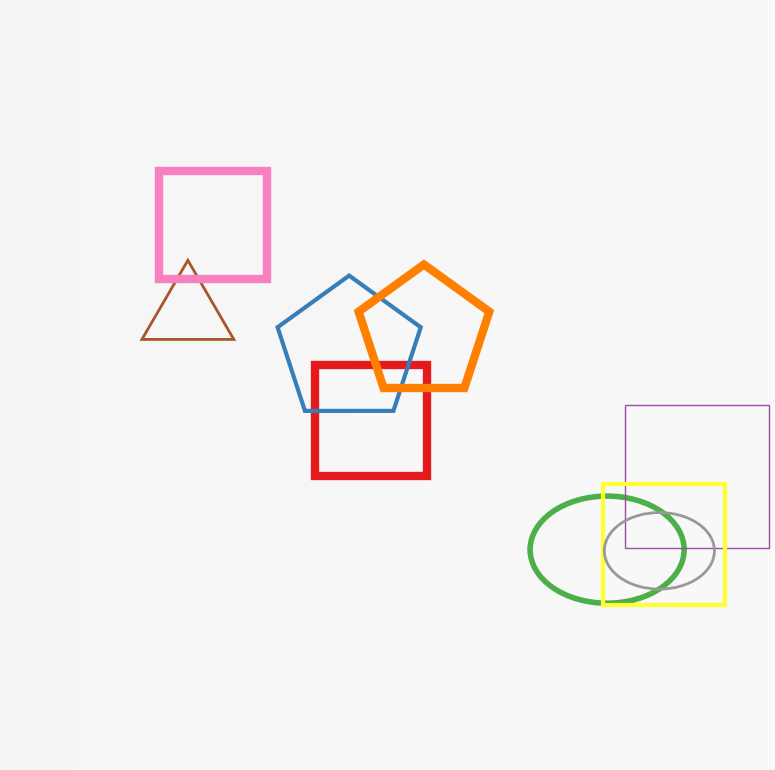[{"shape": "square", "thickness": 3, "radius": 0.36, "center": [0.478, 0.453]}, {"shape": "pentagon", "thickness": 1.5, "radius": 0.49, "center": [0.451, 0.545]}, {"shape": "oval", "thickness": 2, "radius": 0.5, "center": [0.783, 0.286]}, {"shape": "square", "thickness": 0.5, "radius": 0.47, "center": [0.899, 0.381]}, {"shape": "pentagon", "thickness": 3, "radius": 0.44, "center": [0.547, 0.568]}, {"shape": "square", "thickness": 1.5, "radius": 0.4, "center": [0.857, 0.293]}, {"shape": "triangle", "thickness": 1, "radius": 0.34, "center": [0.242, 0.593]}, {"shape": "square", "thickness": 3, "radius": 0.35, "center": [0.275, 0.708]}, {"shape": "oval", "thickness": 1, "radius": 0.36, "center": [0.851, 0.285]}]